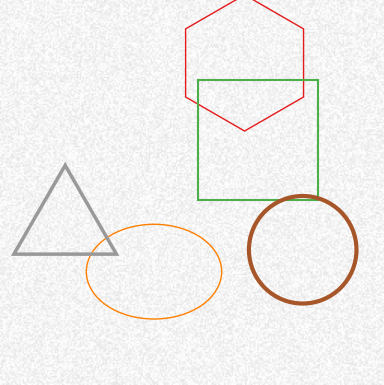[{"shape": "hexagon", "thickness": 1, "radius": 0.88, "center": [0.635, 0.837]}, {"shape": "square", "thickness": 1.5, "radius": 0.78, "center": [0.669, 0.636]}, {"shape": "oval", "thickness": 1, "radius": 0.88, "center": [0.4, 0.294]}, {"shape": "circle", "thickness": 3, "radius": 0.7, "center": [0.786, 0.351]}, {"shape": "triangle", "thickness": 2.5, "radius": 0.77, "center": [0.169, 0.417]}]